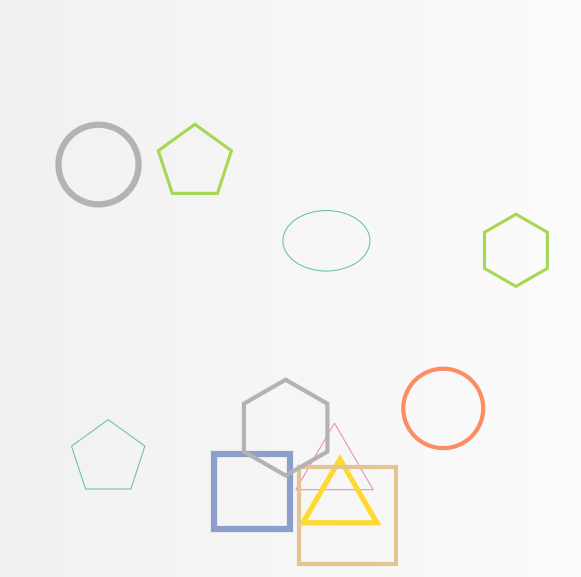[{"shape": "oval", "thickness": 0.5, "radius": 0.37, "center": [0.562, 0.582]}, {"shape": "pentagon", "thickness": 0.5, "radius": 0.33, "center": [0.186, 0.206]}, {"shape": "circle", "thickness": 2, "radius": 0.34, "center": [0.763, 0.292]}, {"shape": "square", "thickness": 3, "radius": 0.33, "center": [0.434, 0.148]}, {"shape": "triangle", "thickness": 0.5, "radius": 0.38, "center": [0.575, 0.19]}, {"shape": "hexagon", "thickness": 1.5, "radius": 0.31, "center": [0.888, 0.566]}, {"shape": "pentagon", "thickness": 1.5, "radius": 0.33, "center": [0.335, 0.718]}, {"shape": "triangle", "thickness": 2.5, "radius": 0.37, "center": [0.585, 0.131]}, {"shape": "square", "thickness": 2, "radius": 0.42, "center": [0.598, 0.106]}, {"shape": "circle", "thickness": 3, "radius": 0.34, "center": [0.169, 0.714]}, {"shape": "hexagon", "thickness": 2, "radius": 0.41, "center": [0.491, 0.259]}]